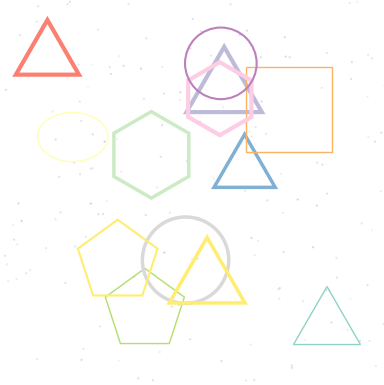[{"shape": "triangle", "thickness": 1, "radius": 0.5, "center": [0.849, 0.155]}, {"shape": "oval", "thickness": 1, "radius": 0.46, "center": [0.189, 0.644]}, {"shape": "triangle", "thickness": 3, "radius": 0.56, "center": [0.582, 0.765]}, {"shape": "triangle", "thickness": 3, "radius": 0.47, "center": [0.123, 0.853]}, {"shape": "triangle", "thickness": 2.5, "radius": 0.46, "center": [0.635, 0.559]}, {"shape": "square", "thickness": 1, "radius": 0.56, "center": [0.75, 0.715]}, {"shape": "pentagon", "thickness": 1, "radius": 0.54, "center": [0.376, 0.195]}, {"shape": "hexagon", "thickness": 3, "radius": 0.47, "center": [0.571, 0.744]}, {"shape": "circle", "thickness": 2.5, "radius": 0.56, "center": [0.482, 0.324]}, {"shape": "circle", "thickness": 1.5, "radius": 0.47, "center": [0.574, 0.835]}, {"shape": "hexagon", "thickness": 2.5, "radius": 0.56, "center": [0.393, 0.598]}, {"shape": "pentagon", "thickness": 1.5, "radius": 0.54, "center": [0.306, 0.321]}, {"shape": "triangle", "thickness": 2.5, "radius": 0.57, "center": [0.538, 0.27]}]